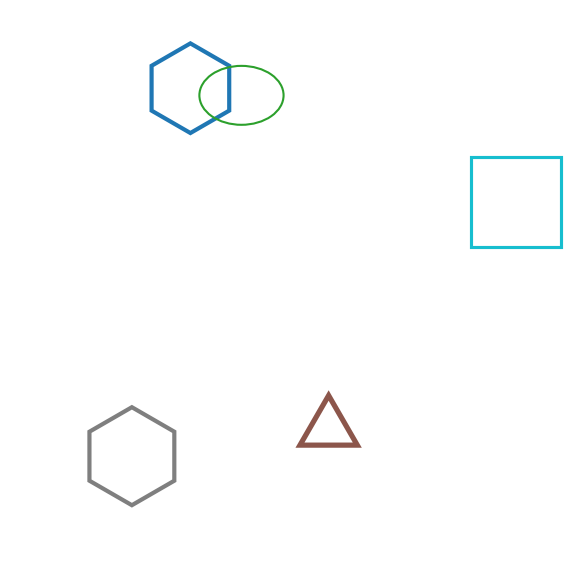[{"shape": "hexagon", "thickness": 2, "radius": 0.39, "center": [0.33, 0.846]}, {"shape": "oval", "thickness": 1, "radius": 0.36, "center": [0.418, 0.834]}, {"shape": "triangle", "thickness": 2.5, "radius": 0.29, "center": [0.569, 0.257]}, {"shape": "hexagon", "thickness": 2, "radius": 0.42, "center": [0.228, 0.209]}, {"shape": "square", "thickness": 1.5, "radius": 0.39, "center": [0.894, 0.65]}]